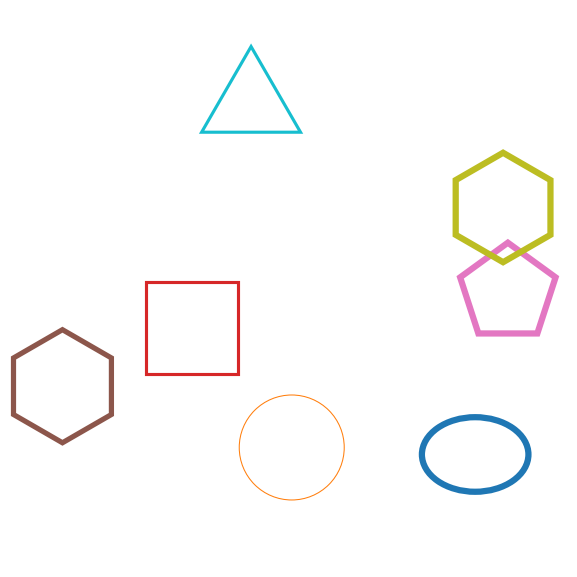[{"shape": "oval", "thickness": 3, "radius": 0.46, "center": [0.823, 0.212]}, {"shape": "circle", "thickness": 0.5, "radius": 0.45, "center": [0.505, 0.224]}, {"shape": "square", "thickness": 1.5, "radius": 0.4, "center": [0.333, 0.431]}, {"shape": "hexagon", "thickness": 2.5, "radius": 0.49, "center": [0.108, 0.33]}, {"shape": "pentagon", "thickness": 3, "radius": 0.43, "center": [0.879, 0.492]}, {"shape": "hexagon", "thickness": 3, "radius": 0.47, "center": [0.871, 0.64]}, {"shape": "triangle", "thickness": 1.5, "radius": 0.49, "center": [0.435, 0.82]}]